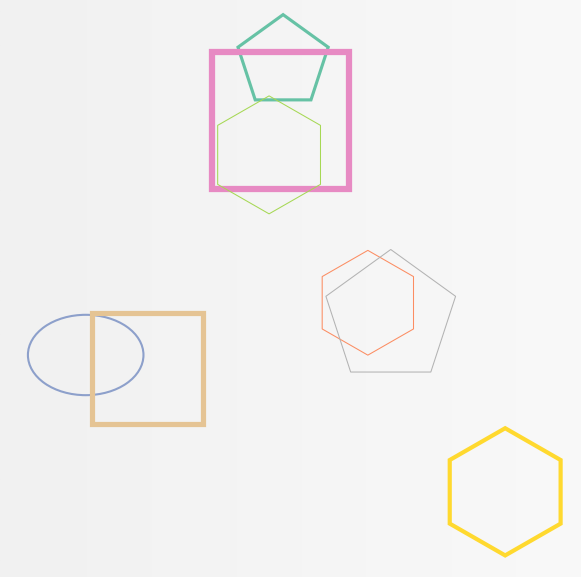[{"shape": "pentagon", "thickness": 1.5, "radius": 0.41, "center": [0.487, 0.892]}, {"shape": "hexagon", "thickness": 0.5, "radius": 0.45, "center": [0.633, 0.475]}, {"shape": "oval", "thickness": 1, "radius": 0.5, "center": [0.147, 0.384]}, {"shape": "square", "thickness": 3, "radius": 0.59, "center": [0.483, 0.791]}, {"shape": "hexagon", "thickness": 0.5, "radius": 0.51, "center": [0.463, 0.731]}, {"shape": "hexagon", "thickness": 2, "radius": 0.55, "center": [0.869, 0.147]}, {"shape": "square", "thickness": 2.5, "radius": 0.48, "center": [0.254, 0.361]}, {"shape": "pentagon", "thickness": 0.5, "radius": 0.59, "center": [0.672, 0.45]}]